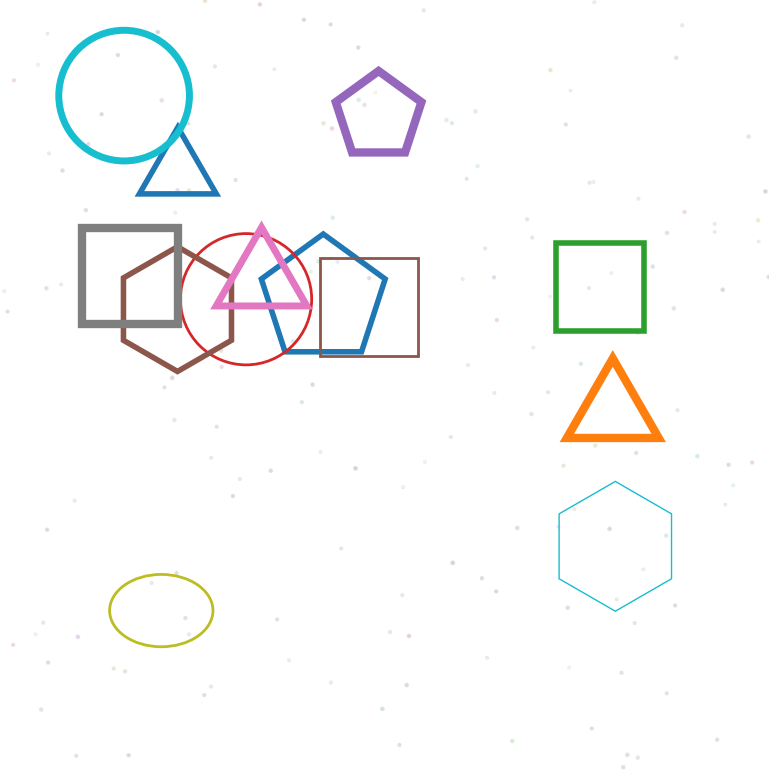[{"shape": "triangle", "thickness": 2, "radius": 0.29, "center": [0.231, 0.777]}, {"shape": "pentagon", "thickness": 2, "radius": 0.42, "center": [0.42, 0.612]}, {"shape": "triangle", "thickness": 3, "radius": 0.34, "center": [0.796, 0.466]}, {"shape": "square", "thickness": 2, "radius": 0.29, "center": [0.779, 0.627]}, {"shape": "circle", "thickness": 1, "radius": 0.43, "center": [0.32, 0.611]}, {"shape": "pentagon", "thickness": 3, "radius": 0.29, "center": [0.492, 0.849]}, {"shape": "square", "thickness": 1, "radius": 0.32, "center": [0.479, 0.601]}, {"shape": "hexagon", "thickness": 2, "radius": 0.41, "center": [0.23, 0.599]}, {"shape": "triangle", "thickness": 2.5, "radius": 0.34, "center": [0.34, 0.637]}, {"shape": "square", "thickness": 3, "radius": 0.31, "center": [0.168, 0.641]}, {"shape": "oval", "thickness": 1, "radius": 0.34, "center": [0.209, 0.207]}, {"shape": "hexagon", "thickness": 0.5, "radius": 0.42, "center": [0.799, 0.291]}, {"shape": "circle", "thickness": 2.5, "radius": 0.42, "center": [0.161, 0.876]}]